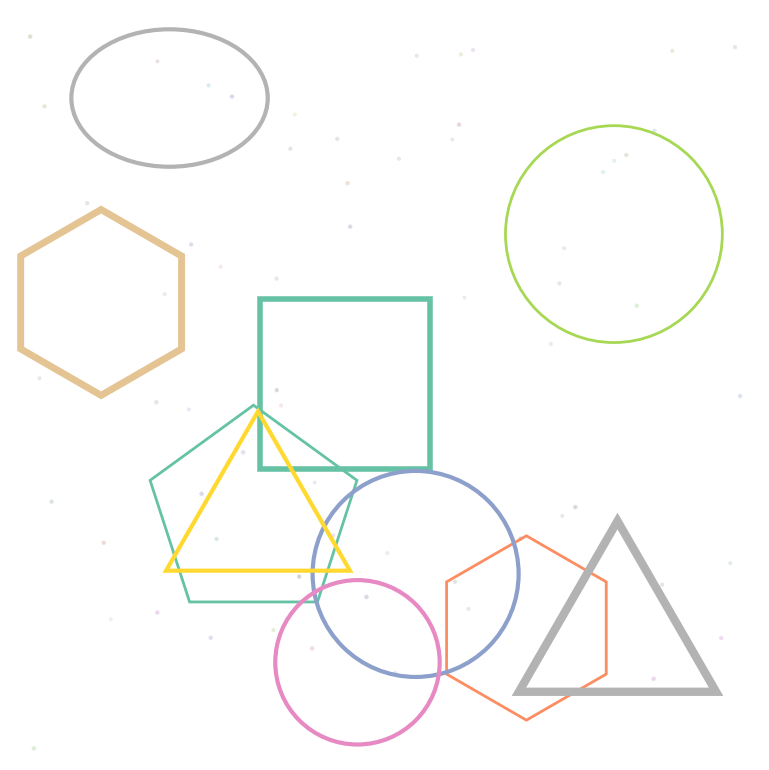[{"shape": "pentagon", "thickness": 1, "radius": 0.71, "center": [0.329, 0.333]}, {"shape": "square", "thickness": 2, "radius": 0.55, "center": [0.448, 0.501]}, {"shape": "hexagon", "thickness": 1, "radius": 0.6, "center": [0.684, 0.184]}, {"shape": "circle", "thickness": 1.5, "radius": 0.67, "center": [0.54, 0.255]}, {"shape": "circle", "thickness": 1.5, "radius": 0.53, "center": [0.464, 0.14]}, {"shape": "circle", "thickness": 1, "radius": 0.7, "center": [0.797, 0.696]}, {"shape": "triangle", "thickness": 1.5, "radius": 0.69, "center": [0.335, 0.328]}, {"shape": "hexagon", "thickness": 2.5, "radius": 0.6, "center": [0.131, 0.607]}, {"shape": "triangle", "thickness": 3, "radius": 0.74, "center": [0.802, 0.176]}, {"shape": "oval", "thickness": 1.5, "radius": 0.64, "center": [0.22, 0.873]}]